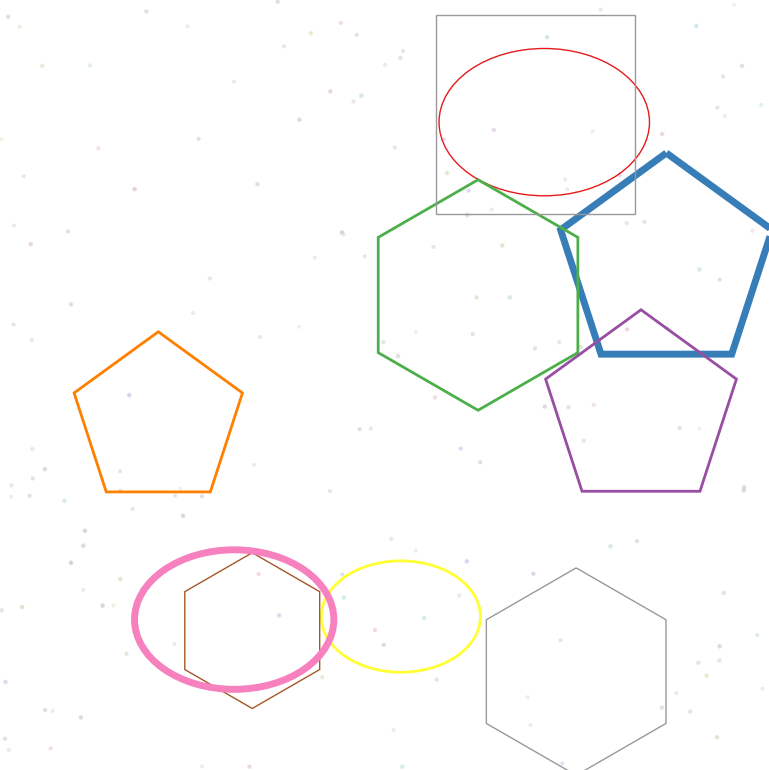[{"shape": "oval", "thickness": 0.5, "radius": 0.68, "center": [0.707, 0.841]}, {"shape": "pentagon", "thickness": 2.5, "radius": 0.72, "center": [0.865, 0.657]}, {"shape": "hexagon", "thickness": 1, "radius": 0.75, "center": [0.621, 0.617]}, {"shape": "pentagon", "thickness": 1, "radius": 0.65, "center": [0.832, 0.467]}, {"shape": "pentagon", "thickness": 1, "radius": 0.57, "center": [0.206, 0.454]}, {"shape": "oval", "thickness": 1, "radius": 0.52, "center": [0.521, 0.199]}, {"shape": "hexagon", "thickness": 0.5, "radius": 0.51, "center": [0.328, 0.181]}, {"shape": "oval", "thickness": 2.5, "radius": 0.65, "center": [0.304, 0.195]}, {"shape": "hexagon", "thickness": 0.5, "radius": 0.67, "center": [0.748, 0.128]}, {"shape": "square", "thickness": 0.5, "radius": 0.64, "center": [0.696, 0.851]}]